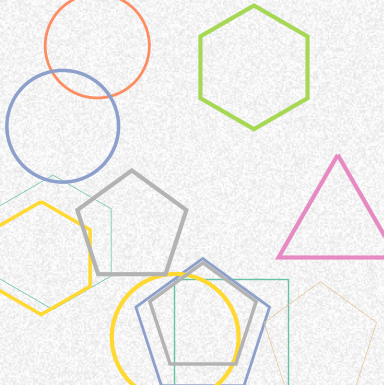[{"shape": "hexagon", "thickness": 0.5, "radius": 0.87, "center": [0.138, 0.37]}, {"shape": "square", "thickness": 1, "radius": 0.74, "center": [0.6, 0.127]}, {"shape": "circle", "thickness": 2, "radius": 0.68, "center": [0.253, 0.881]}, {"shape": "circle", "thickness": 2.5, "radius": 0.73, "center": [0.163, 0.672]}, {"shape": "pentagon", "thickness": 2, "radius": 0.91, "center": [0.527, 0.146]}, {"shape": "triangle", "thickness": 3, "radius": 0.89, "center": [0.877, 0.42]}, {"shape": "hexagon", "thickness": 3, "radius": 0.8, "center": [0.66, 0.825]}, {"shape": "circle", "thickness": 3, "radius": 0.82, "center": [0.455, 0.124]}, {"shape": "hexagon", "thickness": 2.5, "radius": 0.73, "center": [0.107, 0.33]}, {"shape": "pentagon", "thickness": 0.5, "radius": 0.77, "center": [0.832, 0.115]}, {"shape": "pentagon", "thickness": 3, "radius": 0.74, "center": [0.342, 0.408]}, {"shape": "pentagon", "thickness": 2.5, "radius": 0.73, "center": [0.527, 0.172]}]